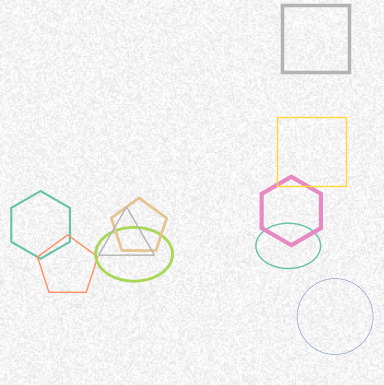[{"shape": "hexagon", "thickness": 1.5, "radius": 0.44, "center": [0.105, 0.416]}, {"shape": "oval", "thickness": 1, "radius": 0.42, "center": [0.749, 0.361]}, {"shape": "pentagon", "thickness": 1, "radius": 0.41, "center": [0.176, 0.307]}, {"shape": "circle", "thickness": 0.5, "radius": 0.49, "center": [0.87, 0.178]}, {"shape": "hexagon", "thickness": 3, "radius": 0.44, "center": [0.757, 0.452]}, {"shape": "oval", "thickness": 2, "radius": 0.5, "center": [0.348, 0.34]}, {"shape": "square", "thickness": 1, "radius": 0.45, "center": [0.808, 0.607]}, {"shape": "pentagon", "thickness": 2, "radius": 0.38, "center": [0.361, 0.41]}, {"shape": "triangle", "thickness": 1, "radius": 0.42, "center": [0.329, 0.379]}, {"shape": "square", "thickness": 2.5, "radius": 0.44, "center": [0.82, 0.899]}]